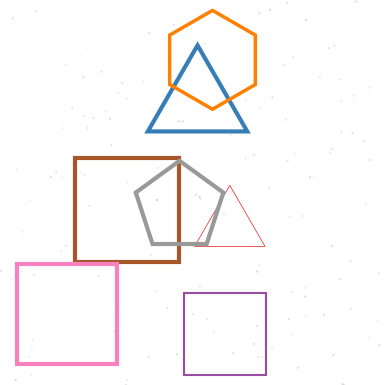[{"shape": "triangle", "thickness": 0.5, "radius": 0.53, "center": [0.597, 0.413]}, {"shape": "triangle", "thickness": 3, "radius": 0.75, "center": [0.513, 0.733]}, {"shape": "square", "thickness": 1.5, "radius": 0.53, "center": [0.584, 0.132]}, {"shape": "hexagon", "thickness": 2.5, "radius": 0.64, "center": [0.552, 0.845]}, {"shape": "square", "thickness": 3, "radius": 0.68, "center": [0.331, 0.454]}, {"shape": "square", "thickness": 3, "radius": 0.65, "center": [0.174, 0.183]}, {"shape": "pentagon", "thickness": 3, "radius": 0.6, "center": [0.466, 0.463]}]